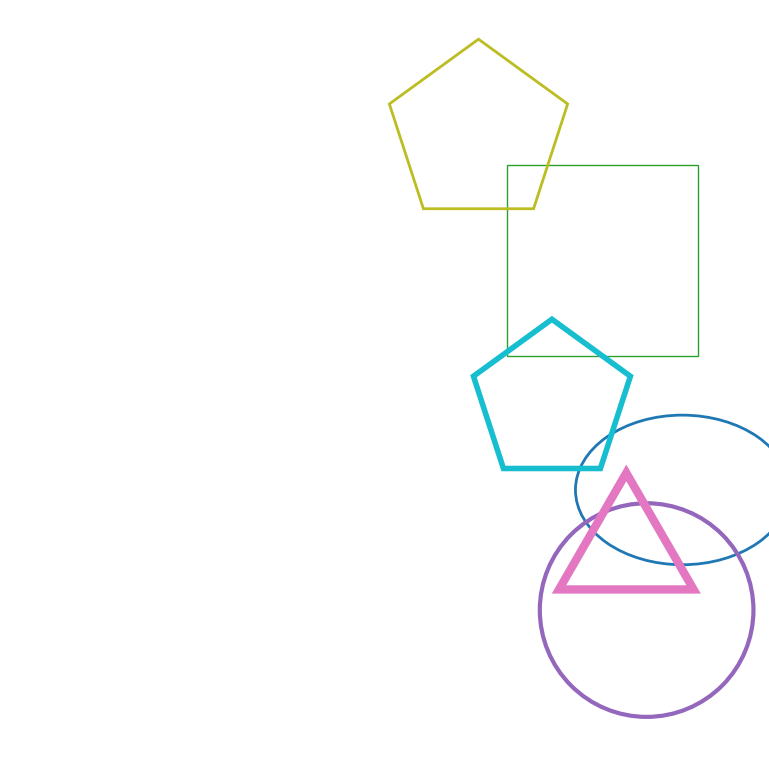[{"shape": "oval", "thickness": 1, "radius": 0.69, "center": [0.886, 0.364]}, {"shape": "square", "thickness": 0.5, "radius": 0.62, "center": [0.783, 0.662]}, {"shape": "circle", "thickness": 1.5, "radius": 0.69, "center": [0.84, 0.208]}, {"shape": "triangle", "thickness": 3, "radius": 0.5, "center": [0.813, 0.285]}, {"shape": "pentagon", "thickness": 1, "radius": 0.61, "center": [0.621, 0.827]}, {"shape": "pentagon", "thickness": 2, "radius": 0.54, "center": [0.717, 0.478]}]